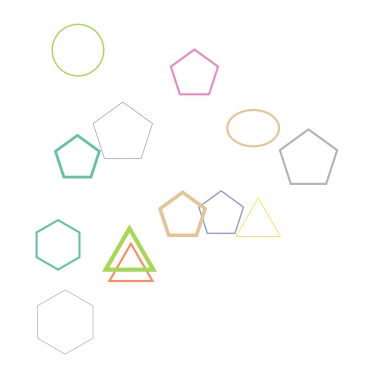[{"shape": "pentagon", "thickness": 2, "radius": 0.3, "center": [0.201, 0.588]}, {"shape": "hexagon", "thickness": 1.5, "radius": 0.32, "center": [0.151, 0.364]}, {"shape": "triangle", "thickness": 1.5, "radius": 0.32, "center": [0.34, 0.302]}, {"shape": "pentagon", "thickness": 0.5, "radius": 0.41, "center": [0.319, 0.654]}, {"shape": "pentagon", "thickness": 1, "radius": 0.31, "center": [0.574, 0.443]}, {"shape": "pentagon", "thickness": 1.5, "radius": 0.32, "center": [0.505, 0.807]}, {"shape": "circle", "thickness": 1, "radius": 0.34, "center": [0.202, 0.87]}, {"shape": "triangle", "thickness": 3, "radius": 0.36, "center": [0.336, 0.335]}, {"shape": "triangle", "thickness": 0.5, "radius": 0.33, "center": [0.671, 0.419]}, {"shape": "oval", "thickness": 1.5, "radius": 0.34, "center": [0.658, 0.667]}, {"shape": "pentagon", "thickness": 2.5, "radius": 0.31, "center": [0.474, 0.439]}, {"shape": "hexagon", "thickness": 0.5, "radius": 0.42, "center": [0.169, 0.164]}, {"shape": "pentagon", "thickness": 1.5, "radius": 0.39, "center": [0.801, 0.586]}]